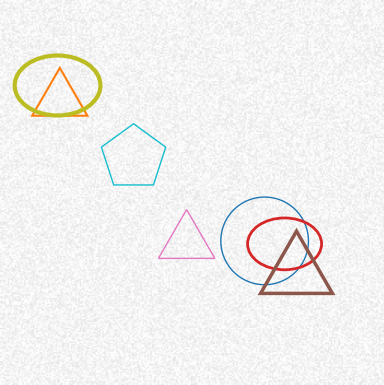[{"shape": "circle", "thickness": 1, "radius": 0.57, "center": [0.687, 0.374]}, {"shape": "triangle", "thickness": 1.5, "radius": 0.41, "center": [0.155, 0.741]}, {"shape": "oval", "thickness": 2, "radius": 0.48, "center": [0.739, 0.367]}, {"shape": "triangle", "thickness": 2.5, "radius": 0.54, "center": [0.77, 0.292]}, {"shape": "triangle", "thickness": 1, "radius": 0.42, "center": [0.485, 0.371]}, {"shape": "oval", "thickness": 3, "radius": 0.56, "center": [0.15, 0.778]}, {"shape": "pentagon", "thickness": 1, "radius": 0.44, "center": [0.347, 0.591]}]